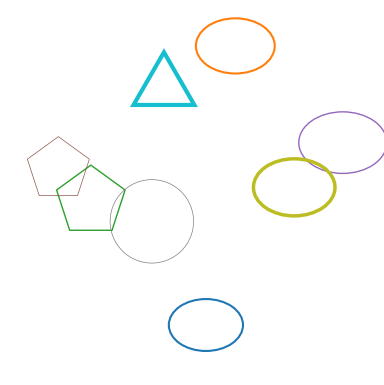[{"shape": "oval", "thickness": 1.5, "radius": 0.48, "center": [0.535, 0.156]}, {"shape": "oval", "thickness": 1.5, "radius": 0.51, "center": [0.611, 0.881]}, {"shape": "pentagon", "thickness": 1, "radius": 0.47, "center": [0.236, 0.478]}, {"shape": "oval", "thickness": 1, "radius": 0.57, "center": [0.89, 0.63]}, {"shape": "pentagon", "thickness": 0.5, "radius": 0.42, "center": [0.152, 0.56]}, {"shape": "circle", "thickness": 0.5, "radius": 0.54, "center": [0.394, 0.425]}, {"shape": "oval", "thickness": 2.5, "radius": 0.53, "center": [0.764, 0.513]}, {"shape": "triangle", "thickness": 3, "radius": 0.46, "center": [0.426, 0.773]}]